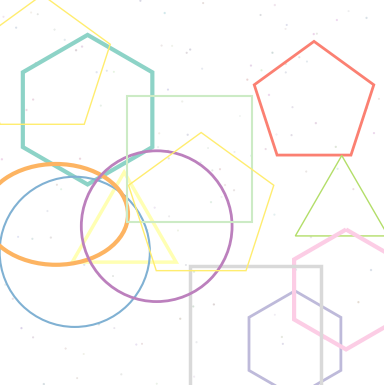[{"shape": "hexagon", "thickness": 3, "radius": 0.97, "center": [0.228, 0.715]}, {"shape": "triangle", "thickness": 2.5, "radius": 0.78, "center": [0.323, 0.397]}, {"shape": "hexagon", "thickness": 2, "radius": 0.69, "center": [0.766, 0.107]}, {"shape": "pentagon", "thickness": 2, "radius": 0.82, "center": [0.816, 0.729]}, {"shape": "circle", "thickness": 1.5, "radius": 0.98, "center": [0.194, 0.346]}, {"shape": "oval", "thickness": 3, "radius": 0.94, "center": [0.145, 0.443]}, {"shape": "triangle", "thickness": 1, "radius": 0.7, "center": [0.888, 0.457]}, {"shape": "hexagon", "thickness": 3, "radius": 0.78, "center": [0.899, 0.248]}, {"shape": "square", "thickness": 2.5, "radius": 0.85, "center": [0.663, 0.139]}, {"shape": "circle", "thickness": 2, "radius": 0.98, "center": [0.407, 0.412]}, {"shape": "square", "thickness": 1.5, "radius": 0.82, "center": [0.492, 0.587]}, {"shape": "pentagon", "thickness": 1, "radius": 0.93, "center": [0.11, 0.828]}, {"shape": "pentagon", "thickness": 1, "radius": 0.99, "center": [0.522, 0.457]}]